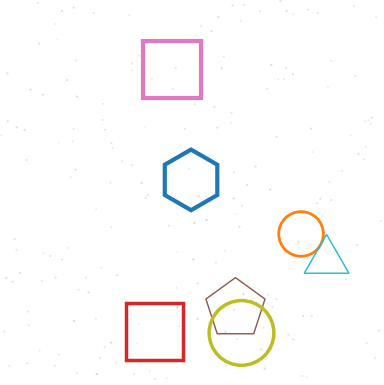[{"shape": "hexagon", "thickness": 3, "radius": 0.39, "center": [0.496, 0.533]}, {"shape": "circle", "thickness": 2, "radius": 0.29, "center": [0.782, 0.392]}, {"shape": "square", "thickness": 2.5, "radius": 0.37, "center": [0.4, 0.139]}, {"shape": "pentagon", "thickness": 1, "radius": 0.4, "center": [0.612, 0.198]}, {"shape": "square", "thickness": 3, "radius": 0.38, "center": [0.447, 0.819]}, {"shape": "circle", "thickness": 2.5, "radius": 0.42, "center": [0.627, 0.135]}, {"shape": "triangle", "thickness": 1, "radius": 0.34, "center": [0.848, 0.324]}]